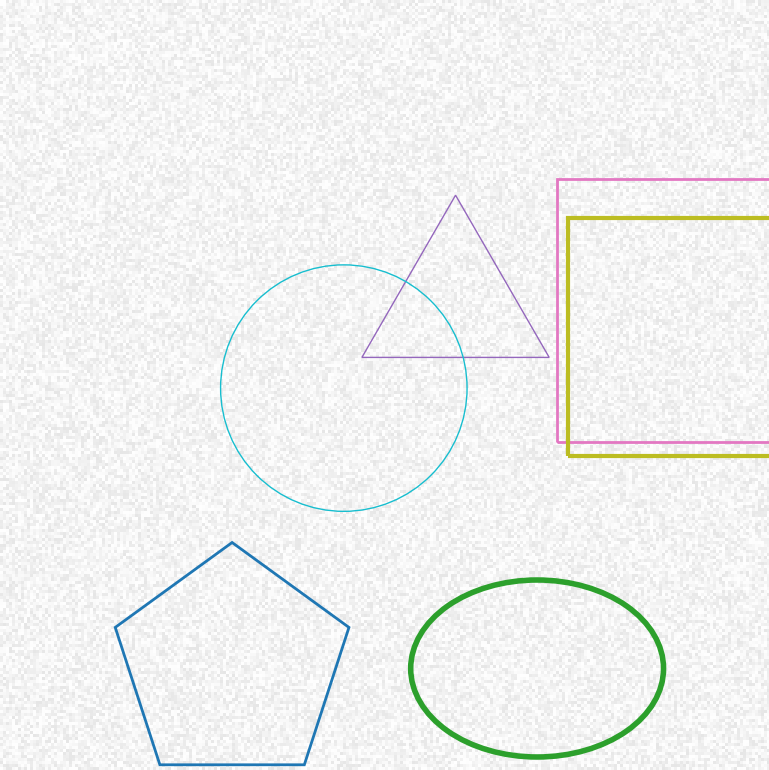[{"shape": "pentagon", "thickness": 1, "radius": 0.8, "center": [0.301, 0.136]}, {"shape": "oval", "thickness": 2, "radius": 0.82, "center": [0.698, 0.132]}, {"shape": "triangle", "thickness": 0.5, "radius": 0.7, "center": [0.592, 0.606]}, {"shape": "square", "thickness": 1, "radius": 0.85, "center": [0.894, 0.596]}, {"shape": "square", "thickness": 1.5, "radius": 0.77, "center": [0.891, 0.562]}, {"shape": "circle", "thickness": 0.5, "radius": 0.8, "center": [0.447, 0.496]}]